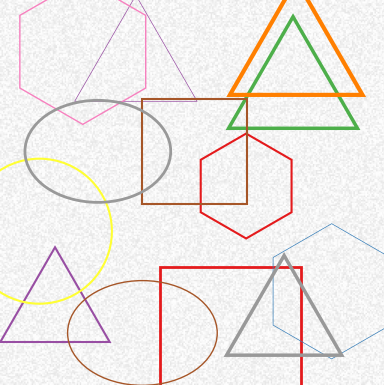[{"shape": "square", "thickness": 2, "radius": 0.91, "center": [0.599, 0.123]}, {"shape": "hexagon", "thickness": 1.5, "radius": 0.68, "center": [0.639, 0.517]}, {"shape": "hexagon", "thickness": 0.5, "radius": 0.88, "center": [0.861, 0.243]}, {"shape": "triangle", "thickness": 2.5, "radius": 0.97, "center": [0.761, 0.763]}, {"shape": "triangle", "thickness": 1.5, "radius": 0.82, "center": [0.143, 0.194]}, {"shape": "triangle", "thickness": 0.5, "radius": 0.92, "center": [0.353, 0.829]}, {"shape": "triangle", "thickness": 3, "radius": 0.99, "center": [0.769, 0.853]}, {"shape": "circle", "thickness": 1.5, "radius": 0.94, "center": [0.102, 0.399]}, {"shape": "oval", "thickness": 1, "radius": 0.97, "center": [0.37, 0.135]}, {"shape": "square", "thickness": 1.5, "radius": 0.68, "center": [0.504, 0.607]}, {"shape": "hexagon", "thickness": 1, "radius": 0.94, "center": [0.215, 0.866]}, {"shape": "oval", "thickness": 2, "radius": 0.95, "center": [0.254, 0.607]}, {"shape": "triangle", "thickness": 2.5, "radius": 0.86, "center": [0.738, 0.164]}]